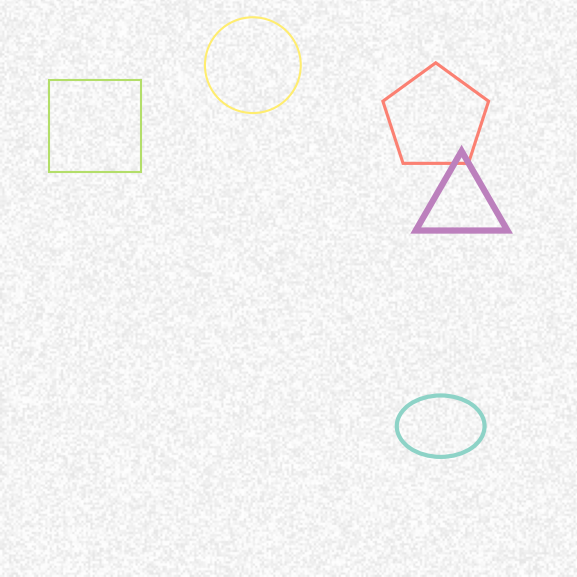[{"shape": "oval", "thickness": 2, "radius": 0.38, "center": [0.763, 0.261]}, {"shape": "pentagon", "thickness": 1.5, "radius": 0.48, "center": [0.755, 0.794]}, {"shape": "square", "thickness": 1, "radius": 0.4, "center": [0.164, 0.781]}, {"shape": "triangle", "thickness": 3, "radius": 0.46, "center": [0.799, 0.646]}, {"shape": "circle", "thickness": 1, "radius": 0.41, "center": [0.438, 0.886]}]